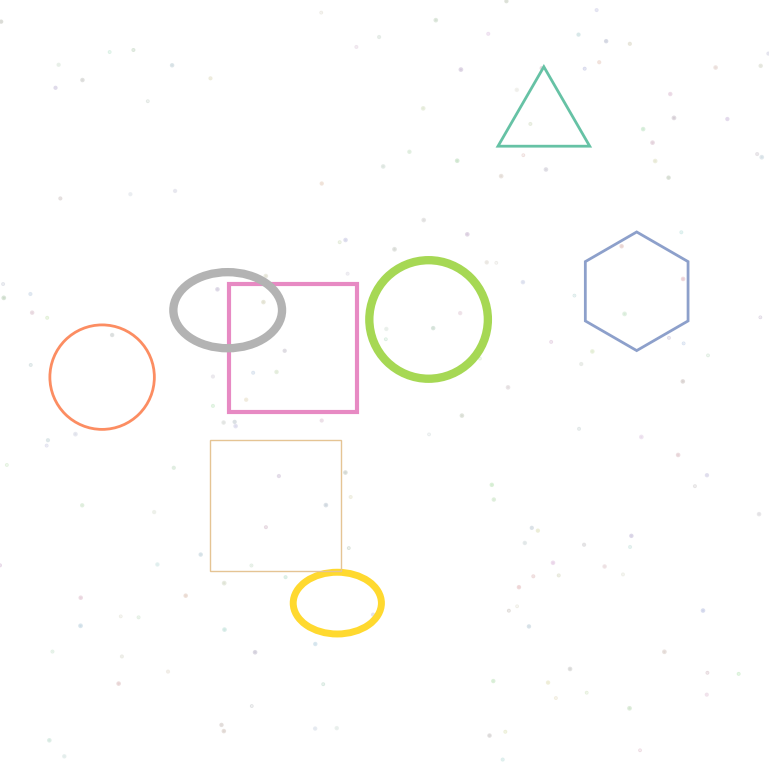[{"shape": "triangle", "thickness": 1, "radius": 0.34, "center": [0.706, 0.845]}, {"shape": "circle", "thickness": 1, "radius": 0.34, "center": [0.133, 0.51]}, {"shape": "hexagon", "thickness": 1, "radius": 0.39, "center": [0.827, 0.622]}, {"shape": "square", "thickness": 1.5, "radius": 0.42, "center": [0.38, 0.549]}, {"shape": "circle", "thickness": 3, "radius": 0.38, "center": [0.557, 0.585]}, {"shape": "oval", "thickness": 2.5, "radius": 0.29, "center": [0.438, 0.217]}, {"shape": "square", "thickness": 0.5, "radius": 0.42, "center": [0.358, 0.343]}, {"shape": "oval", "thickness": 3, "radius": 0.35, "center": [0.296, 0.597]}]